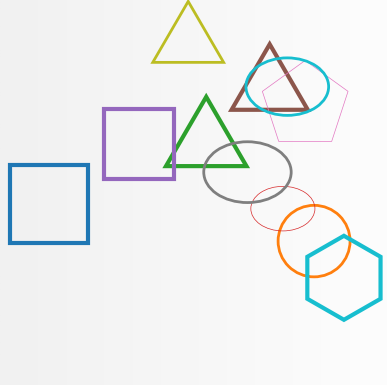[{"shape": "square", "thickness": 3, "radius": 0.5, "center": [0.125, 0.47]}, {"shape": "circle", "thickness": 2, "radius": 0.46, "center": [0.811, 0.374]}, {"shape": "triangle", "thickness": 3, "radius": 0.6, "center": [0.532, 0.628]}, {"shape": "oval", "thickness": 0.5, "radius": 0.41, "center": [0.73, 0.458]}, {"shape": "square", "thickness": 3, "radius": 0.45, "center": [0.358, 0.626]}, {"shape": "triangle", "thickness": 3, "radius": 0.57, "center": [0.696, 0.772]}, {"shape": "pentagon", "thickness": 0.5, "radius": 0.58, "center": [0.788, 0.727]}, {"shape": "oval", "thickness": 2, "radius": 0.56, "center": [0.639, 0.553]}, {"shape": "triangle", "thickness": 2, "radius": 0.53, "center": [0.486, 0.891]}, {"shape": "hexagon", "thickness": 3, "radius": 0.55, "center": [0.888, 0.278]}, {"shape": "oval", "thickness": 2, "radius": 0.53, "center": [0.741, 0.775]}]